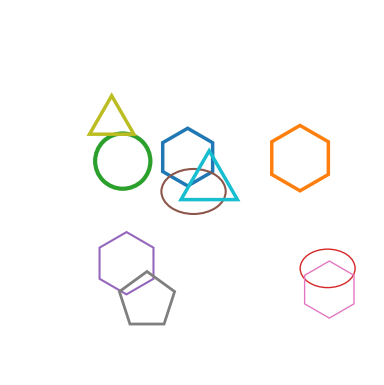[{"shape": "hexagon", "thickness": 2.5, "radius": 0.37, "center": [0.487, 0.592]}, {"shape": "hexagon", "thickness": 2.5, "radius": 0.42, "center": [0.779, 0.589]}, {"shape": "circle", "thickness": 3, "radius": 0.36, "center": [0.319, 0.582]}, {"shape": "oval", "thickness": 1, "radius": 0.36, "center": [0.851, 0.303]}, {"shape": "hexagon", "thickness": 1.5, "radius": 0.4, "center": [0.329, 0.316]}, {"shape": "oval", "thickness": 1.5, "radius": 0.42, "center": [0.503, 0.503]}, {"shape": "hexagon", "thickness": 1, "radius": 0.37, "center": [0.855, 0.248]}, {"shape": "pentagon", "thickness": 2, "radius": 0.38, "center": [0.382, 0.219]}, {"shape": "triangle", "thickness": 2.5, "radius": 0.33, "center": [0.29, 0.685]}, {"shape": "triangle", "thickness": 2.5, "radius": 0.42, "center": [0.543, 0.524]}]